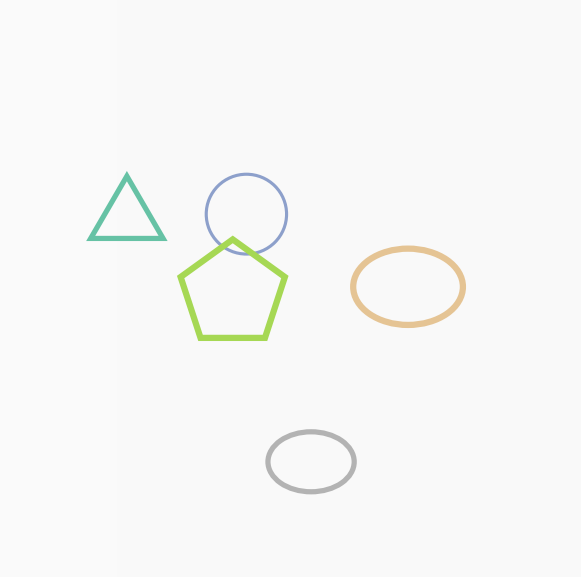[{"shape": "triangle", "thickness": 2.5, "radius": 0.36, "center": [0.218, 0.622]}, {"shape": "circle", "thickness": 1.5, "radius": 0.35, "center": [0.424, 0.628]}, {"shape": "pentagon", "thickness": 3, "radius": 0.47, "center": [0.4, 0.49]}, {"shape": "oval", "thickness": 3, "radius": 0.47, "center": [0.702, 0.503]}, {"shape": "oval", "thickness": 2.5, "radius": 0.37, "center": [0.535, 0.2]}]